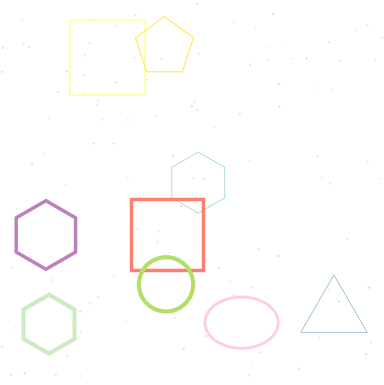[{"shape": "hexagon", "thickness": 0.5, "radius": 0.4, "center": [0.515, 0.526]}, {"shape": "square", "thickness": 1.5, "radius": 0.49, "center": [0.278, 0.85]}, {"shape": "square", "thickness": 2.5, "radius": 0.47, "center": [0.434, 0.391]}, {"shape": "triangle", "thickness": 0.5, "radius": 0.5, "center": [0.867, 0.187]}, {"shape": "circle", "thickness": 3, "radius": 0.35, "center": [0.431, 0.261]}, {"shape": "oval", "thickness": 2, "radius": 0.48, "center": [0.628, 0.162]}, {"shape": "hexagon", "thickness": 2.5, "radius": 0.45, "center": [0.119, 0.39]}, {"shape": "hexagon", "thickness": 3, "radius": 0.38, "center": [0.127, 0.158]}, {"shape": "pentagon", "thickness": 1, "radius": 0.4, "center": [0.427, 0.878]}]